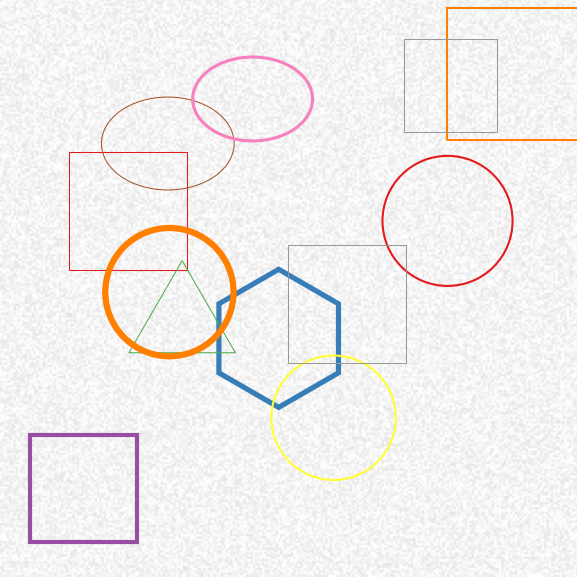[{"shape": "circle", "thickness": 1, "radius": 0.56, "center": [0.775, 0.617]}, {"shape": "square", "thickness": 0.5, "radius": 0.51, "center": [0.222, 0.634]}, {"shape": "hexagon", "thickness": 2.5, "radius": 0.6, "center": [0.483, 0.413]}, {"shape": "triangle", "thickness": 0.5, "radius": 0.53, "center": [0.315, 0.441]}, {"shape": "square", "thickness": 2, "radius": 0.46, "center": [0.145, 0.154]}, {"shape": "square", "thickness": 1, "radius": 0.57, "center": [0.889, 0.87]}, {"shape": "circle", "thickness": 3, "radius": 0.56, "center": [0.293, 0.493]}, {"shape": "circle", "thickness": 1, "radius": 0.54, "center": [0.578, 0.276]}, {"shape": "oval", "thickness": 0.5, "radius": 0.57, "center": [0.291, 0.751]}, {"shape": "oval", "thickness": 1.5, "radius": 0.52, "center": [0.437, 0.828]}, {"shape": "square", "thickness": 0.5, "radius": 0.4, "center": [0.78, 0.851]}, {"shape": "square", "thickness": 0.5, "radius": 0.51, "center": [0.6, 0.473]}]